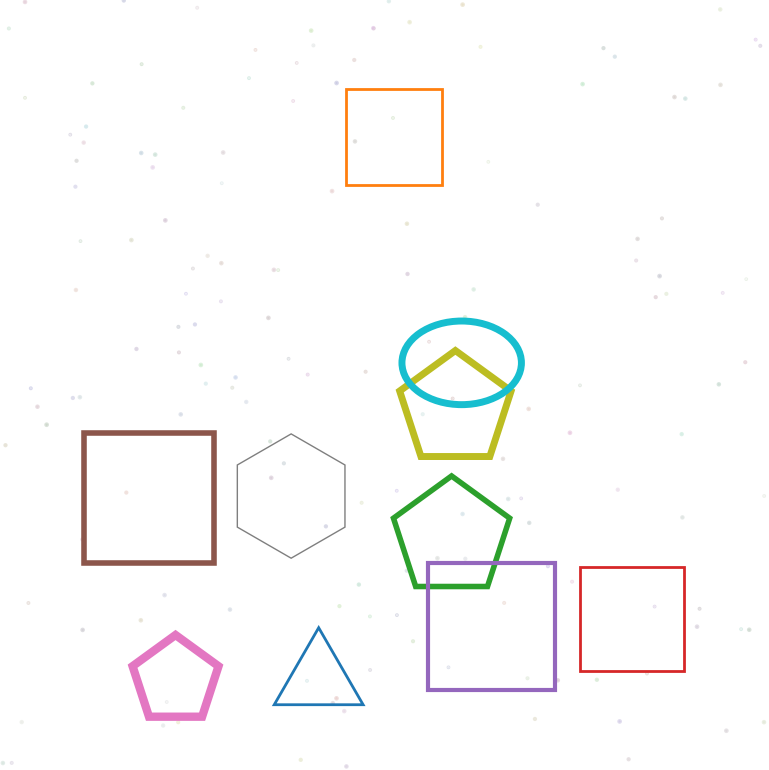[{"shape": "triangle", "thickness": 1, "radius": 0.33, "center": [0.414, 0.118]}, {"shape": "square", "thickness": 1, "radius": 0.31, "center": [0.512, 0.822]}, {"shape": "pentagon", "thickness": 2, "radius": 0.4, "center": [0.586, 0.302]}, {"shape": "square", "thickness": 1, "radius": 0.34, "center": [0.821, 0.196]}, {"shape": "square", "thickness": 1.5, "radius": 0.41, "center": [0.638, 0.186]}, {"shape": "square", "thickness": 2, "radius": 0.42, "center": [0.194, 0.354]}, {"shape": "pentagon", "thickness": 3, "radius": 0.29, "center": [0.228, 0.117]}, {"shape": "hexagon", "thickness": 0.5, "radius": 0.4, "center": [0.378, 0.356]}, {"shape": "pentagon", "thickness": 2.5, "radius": 0.38, "center": [0.591, 0.469]}, {"shape": "oval", "thickness": 2.5, "radius": 0.39, "center": [0.6, 0.529]}]